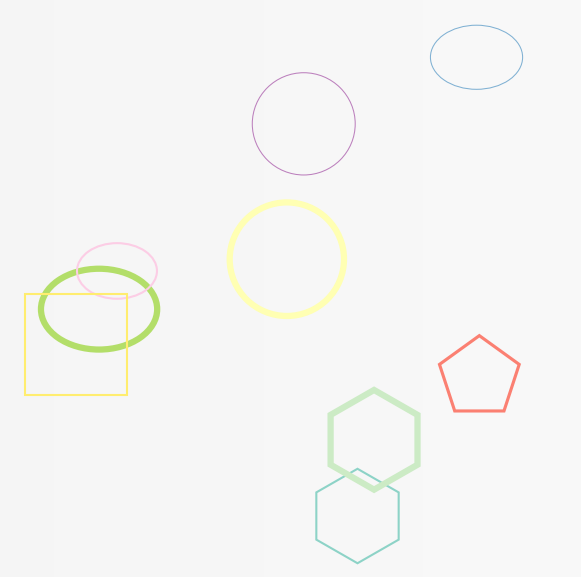[{"shape": "hexagon", "thickness": 1, "radius": 0.41, "center": [0.615, 0.106]}, {"shape": "circle", "thickness": 3, "radius": 0.49, "center": [0.494, 0.55]}, {"shape": "pentagon", "thickness": 1.5, "radius": 0.36, "center": [0.825, 0.346]}, {"shape": "oval", "thickness": 0.5, "radius": 0.4, "center": [0.82, 0.9]}, {"shape": "oval", "thickness": 3, "radius": 0.5, "center": [0.17, 0.464]}, {"shape": "oval", "thickness": 1, "radius": 0.34, "center": [0.201, 0.53]}, {"shape": "circle", "thickness": 0.5, "radius": 0.44, "center": [0.523, 0.785]}, {"shape": "hexagon", "thickness": 3, "radius": 0.43, "center": [0.644, 0.238]}, {"shape": "square", "thickness": 1, "radius": 0.44, "center": [0.13, 0.403]}]